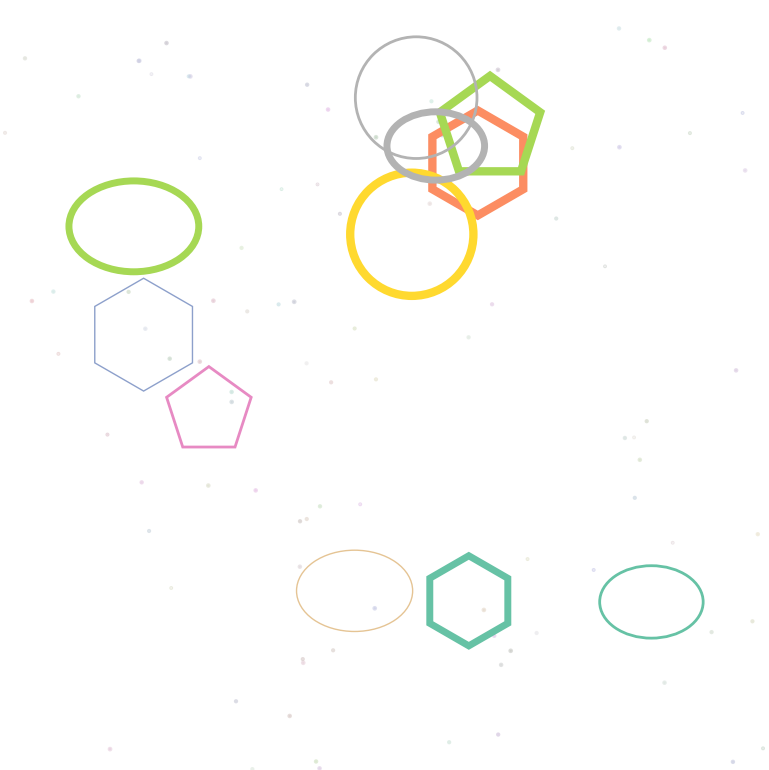[{"shape": "hexagon", "thickness": 2.5, "radius": 0.29, "center": [0.609, 0.22]}, {"shape": "oval", "thickness": 1, "radius": 0.34, "center": [0.846, 0.218]}, {"shape": "hexagon", "thickness": 3, "radius": 0.34, "center": [0.621, 0.788]}, {"shape": "hexagon", "thickness": 0.5, "radius": 0.37, "center": [0.187, 0.565]}, {"shape": "pentagon", "thickness": 1, "radius": 0.29, "center": [0.271, 0.466]}, {"shape": "oval", "thickness": 2.5, "radius": 0.42, "center": [0.174, 0.706]}, {"shape": "pentagon", "thickness": 3, "radius": 0.34, "center": [0.636, 0.833]}, {"shape": "circle", "thickness": 3, "radius": 0.4, "center": [0.535, 0.696]}, {"shape": "oval", "thickness": 0.5, "radius": 0.38, "center": [0.461, 0.233]}, {"shape": "oval", "thickness": 2.5, "radius": 0.32, "center": [0.566, 0.81]}, {"shape": "circle", "thickness": 1, "radius": 0.4, "center": [0.54, 0.873]}]